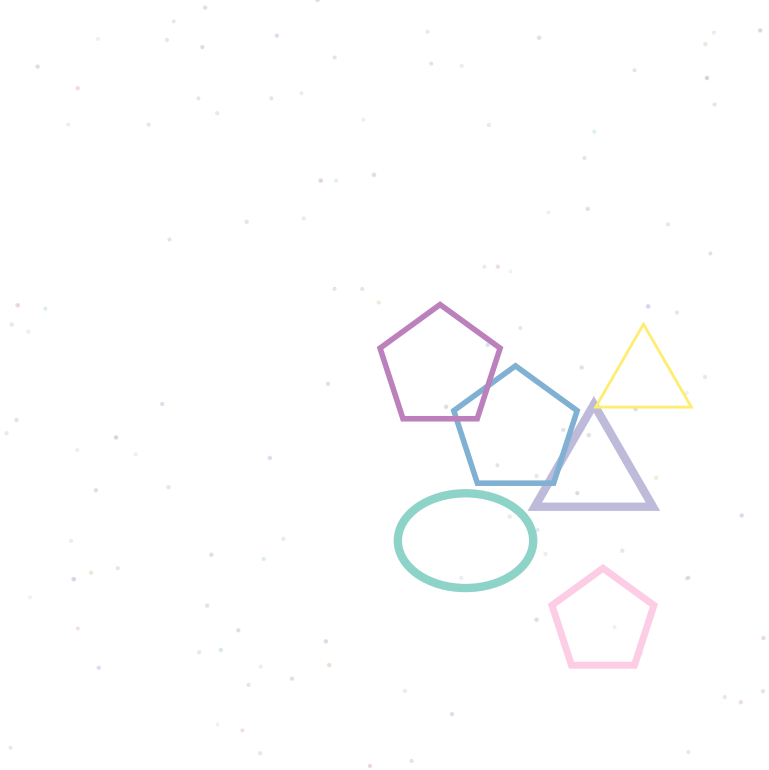[{"shape": "oval", "thickness": 3, "radius": 0.44, "center": [0.605, 0.298]}, {"shape": "triangle", "thickness": 3, "radius": 0.44, "center": [0.771, 0.386]}, {"shape": "pentagon", "thickness": 2, "radius": 0.42, "center": [0.669, 0.441]}, {"shape": "pentagon", "thickness": 2.5, "radius": 0.35, "center": [0.783, 0.192]}, {"shape": "pentagon", "thickness": 2, "radius": 0.41, "center": [0.572, 0.522]}, {"shape": "triangle", "thickness": 1, "radius": 0.36, "center": [0.836, 0.507]}]